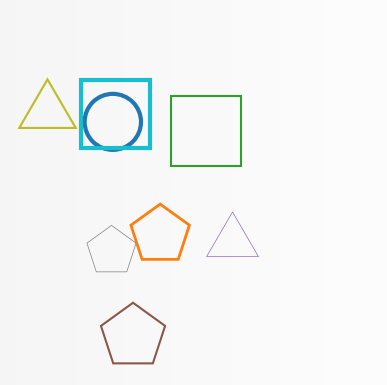[{"shape": "circle", "thickness": 3, "radius": 0.36, "center": [0.291, 0.683]}, {"shape": "pentagon", "thickness": 2, "radius": 0.4, "center": [0.413, 0.391]}, {"shape": "square", "thickness": 1.5, "radius": 0.45, "center": [0.531, 0.66]}, {"shape": "triangle", "thickness": 0.5, "radius": 0.39, "center": [0.6, 0.372]}, {"shape": "pentagon", "thickness": 1.5, "radius": 0.44, "center": [0.343, 0.127]}, {"shape": "pentagon", "thickness": 0.5, "radius": 0.33, "center": [0.288, 0.348]}, {"shape": "triangle", "thickness": 1.5, "radius": 0.42, "center": [0.123, 0.71]}, {"shape": "square", "thickness": 3, "radius": 0.44, "center": [0.298, 0.703]}]